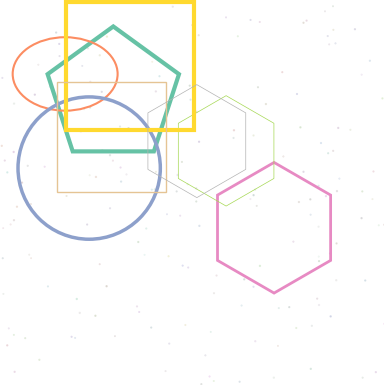[{"shape": "pentagon", "thickness": 3, "radius": 0.9, "center": [0.294, 0.752]}, {"shape": "oval", "thickness": 1.5, "radius": 0.68, "center": [0.169, 0.808]}, {"shape": "circle", "thickness": 2.5, "radius": 0.92, "center": [0.232, 0.563]}, {"shape": "hexagon", "thickness": 2, "radius": 0.85, "center": [0.712, 0.408]}, {"shape": "hexagon", "thickness": 0.5, "radius": 0.72, "center": [0.587, 0.608]}, {"shape": "square", "thickness": 3, "radius": 0.83, "center": [0.338, 0.828]}, {"shape": "square", "thickness": 1, "radius": 0.71, "center": [0.291, 0.644]}, {"shape": "hexagon", "thickness": 0.5, "radius": 0.73, "center": [0.511, 0.633]}]